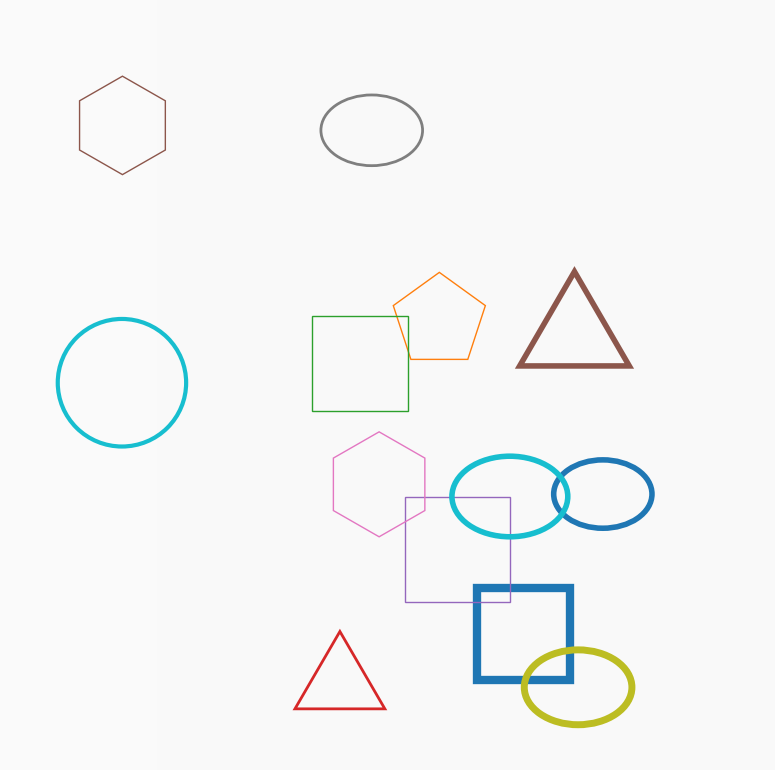[{"shape": "oval", "thickness": 2, "radius": 0.32, "center": [0.778, 0.358]}, {"shape": "square", "thickness": 3, "radius": 0.3, "center": [0.675, 0.177]}, {"shape": "pentagon", "thickness": 0.5, "radius": 0.31, "center": [0.567, 0.584]}, {"shape": "square", "thickness": 0.5, "radius": 0.31, "center": [0.464, 0.528]}, {"shape": "triangle", "thickness": 1, "radius": 0.33, "center": [0.439, 0.113]}, {"shape": "square", "thickness": 0.5, "radius": 0.34, "center": [0.59, 0.286]}, {"shape": "triangle", "thickness": 2, "radius": 0.41, "center": [0.741, 0.566]}, {"shape": "hexagon", "thickness": 0.5, "radius": 0.32, "center": [0.158, 0.837]}, {"shape": "hexagon", "thickness": 0.5, "radius": 0.34, "center": [0.489, 0.371]}, {"shape": "oval", "thickness": 1, "radius": 0.33, "center": [0.48, 0.831]}, {"shape": "oval", "thickness": 2.5, "radius": 0.35, "center": [0.746, 0.107]}, {"shape": "circle", "thickness": 1.5, "radius": 0.41, "center": [0.157, 0.503]}, {"shape": "oval", "thickness": 2, "radius": 0.37, "center": [0.658, 0.355]}]